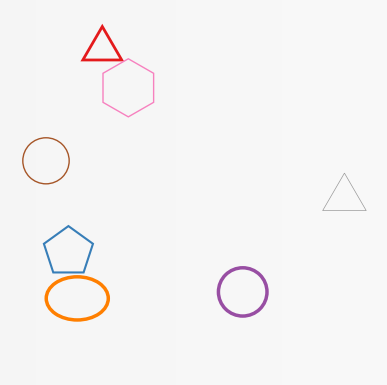[{"shape": "triangle", "thickness": 2, "radius": 0.29, "center": [0.264, 0.873]}, {"shape": "pentagon", "thickness": 1.5, "radius": 0.33, "center": [0.177, 0.346]}, {"shape": "circle", "thickness": 2.5, "radius": 0.31, "center": [0.626, 0.242]}, {"shape": "oval", "thickness": 2.5, "radius": 0.4, "center": [0.199, 0.225]}, {"shape": "circle", "thickness": 1, "radius": 0.3, "center": [0.119, 0.582]}, {"shape": "hexagon", "thickness": 1, "radius": 0.38, "center": [0.331, 0.772]}, {"shape": "triangle", "thickness": 0.5, "radius": 0.32, "center": [0.889, 0.485]}]